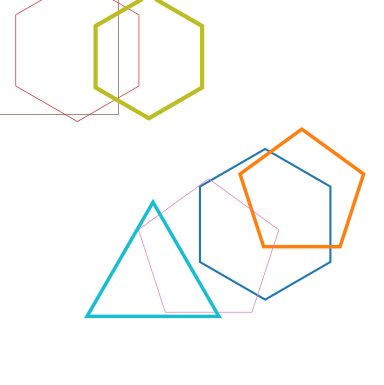[{"shape": "hexagon", "thickness": 1.5, "radius": 0.98, "center": [0.689, 0.417]}, {"shape": "pentagon", "thickness": 2.5, "radius": 0.84, "center": [0.784, 0.496]}, {"shape": "hexagon", "thickness": 0.5, "radius": 0.92, "center": [0.201, 0.869]}, {"shape": "square", "thickness": 0.5, "radius": 0.83, "center": [0.141, 0.87]}, {"shape": "pentagon", "thickness": 0.5, "radius": 0.96, "center": [0.542, 0.344]}, {"shape": "hexagon", "thickness": 3, "radius": 0.8, "center": [0.387, 0.852]}, {"shape": "triangle", "thickness": 2.5, "radius": 0.99, "center": [0.397, 0.277]}]